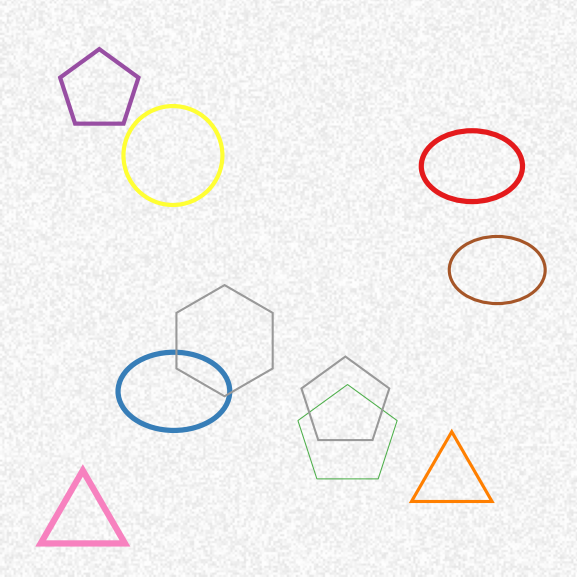[{"shape": "oval", "thickness": 2.5, "radius": 0.44, "center": [0.817, 0.711]}, {"shape": "oval", "thickness": 2.5, "radius": 0.48, "center": [0.301, 0.321]}, {"shape": "pentagon", "thickness": 0.5, "radius": 0.45, "center": [0.602, 0.243]}, {"shape": "pentagon", "thickness": 2, "radius": 0.36, "center": [0.172, 0.843]}, {"shape": "triangle", "thickness": 1.5, "radius": 0.4, "center": [0.782, 0.171]}, {"shape": "circle", "thickness": 2, "radius": 0.43, "center": [0.299, 0.73]}, {"shape": "oval", "thickness": 1.5, "radius": 0.42, "center": [0.861, 0.532]}, {"shape": "triangle", "thickness": 3, "radius": 0.42, "center": [0.143, 0.1]}, {"shape": "hexagon", "thickness": 1, "radius": 0.48, "center": [0.389, 0.409]}, {"shape": "pentagon", "thickness": 1, "radius": 0.4, "center": [0.598, 0.302]}]